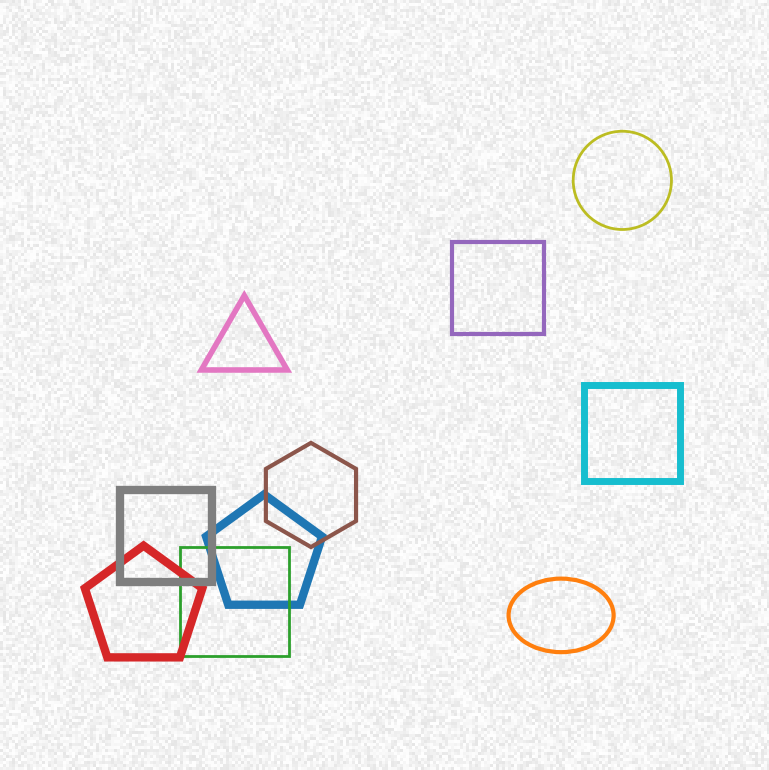[{"shape": "pentagon", "thickness": 3, "radius": 0.4, "center": [0.343, 0.279]}, {"shape": "oval", "thickness": 1.5, "radius": 0.34, "center": [0.729, 0.201]}, {"shape": "square", "thickness": 1, "radius": 0.35, "center": [0.305, 0.219]}, {"shape": "pentagon", "thickness": 3, "radius": 0.4, "center": [0.187, 0.211]}, {"shape": "square", "thickness": 1.5, "radius": 0.3, "center": [0.646, 0.626]}, {"shape": "hexagon", "thickness": 1.5, "radius": 0.34, "center": [0.404, 0.357]}, {"shape": "triangle", "thickness": 2, "radius": 0.32, "center": [0.317, 0.552]}, {"shape": "square", "thickness": 3, "radius": 0.3, "center": [0.216, 0.304]}, {"shape": "circle", "thickness": 1, "radius": 0.32, "center": [0.808, 0.766]}, {"shape": "square", "thickness": 2.5, "radius": 0.31, "center": [0.821, 0.438]}]